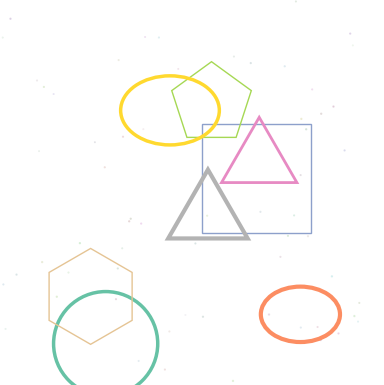[{"shape": "circle", "thickness": 2.5, "radius": 0.68, "center": [0.274, 0.107]}, {"shape": "oval", "thickness": 3, "radius": 0.51, "center": [0.78, 0.184]}, {"shape": "square", "thickness": 1, "radius": 0.7, "center": [0.666, 0.537]}, {"shape": "triangle", "thickness": 2, "radius": 0.56, "center": [0.673, 0.582]}, {"shape": "pentagon", "thickness": 1, "radius": 0.54, "center": [0.549, 0.731]}, {"shape": "oval", "thickness": 2.5, "radius": 0.64, "center": [0.442, 0.713]}, {"shape": "hexagon", "thickness": 1, "radius": 0.62, "center": [0.235, 0.23]}, {"shape": "triangle", "thickness": 3, "radius": 0.6, "center": [0.54, 0.44]}]